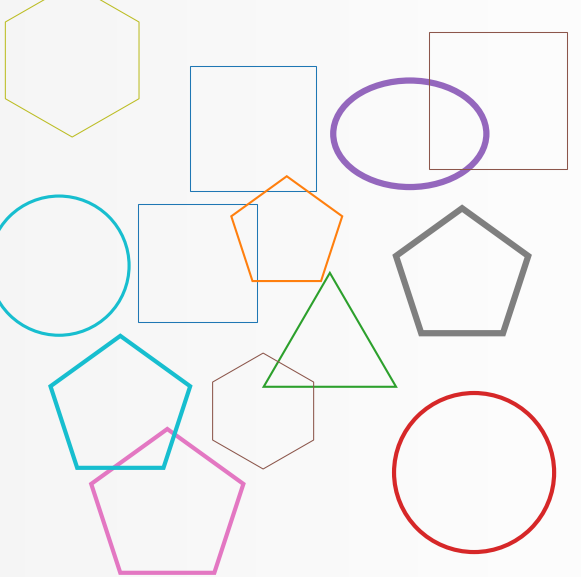[{"shape": "square", "thickness": 0.5, "radius": 0.51, "center": [0.34, 0.544]}, {"shape": "square", "thickness": 0.5, "radius": 0.54, "center": [0.435, 0.777]}, {"shape": "pentagon", "thickness": 1, "radius": 0.5, "center": [0.493, 0.594]}, {"shape": "triangle", "thickness": 1, "radius": 0.66, "center": [0.568, 0.395]}, {"shape": "circle", "thickness": 2, "radius": 0.69, "center": [0.816, 0.181]}, {"shape": "oval", "thickness": 3, "radius": 0.66, "center": [0.705, 0.767]}, {"shape": "hexagon", "thickness": 0.5, "radius": 0.5, "center": [0.453, 0.287]}, {"shape": "square", "thickness": 0.5, "radius": 0.59, "center": [0.857, 0.825]}, {"shape": "pentagon", "thickness": 2, "radius": 0.69, "center": [0.288, 0.119]}, {"shape": "pentagon", "thickness": 3, "radius": 0.6, "center": [0.795, 0.519]}, {"shape": "hexagon", "thickness": 0.5, "radius": 0.66, "center": [0.124, 0.895]}, {"shape": "pentagon", "thickness": 2, "radius": 0.63, "center": [0.207, 0.291]}, {"shape": "circle", "thickness": 1.5, "radius": 0.6, "center": [0.102, 0.539]}]